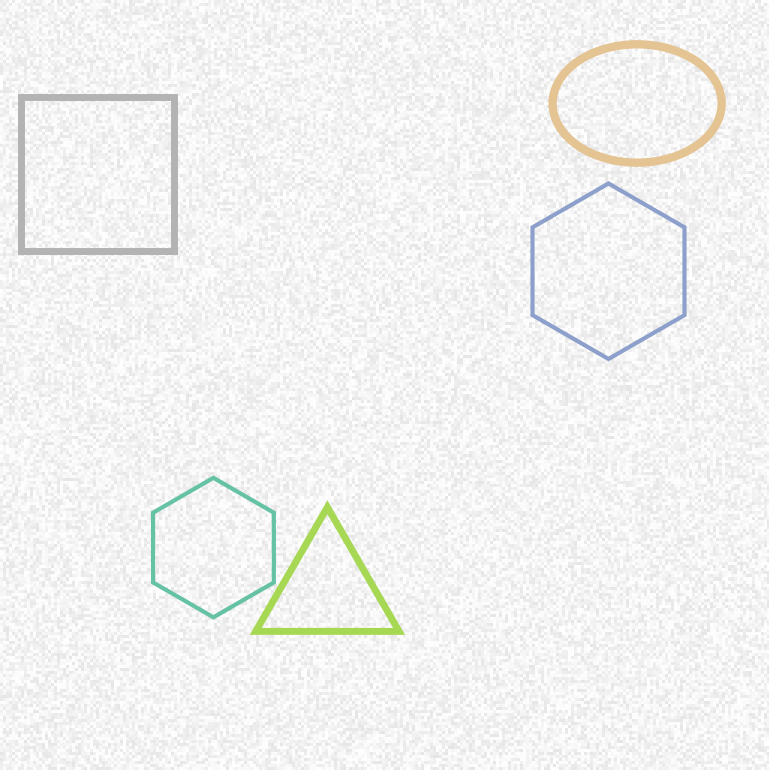[{"shape": "hexagon", "thickness": 1.5, "radius": 0.45, "center": [0.277, 0.289]}, {"shape": "hexagon", "thickness": 1.5, "radius": 0.57, "center": [0.79, 0.648]}, {"shape": "triangle", "thickness": 2.5, "radius": 0.54, "center": [0.425, 0.234]}, {"shape": "oval", "thickness": 3, "radius": 0.55, "center": [0.827, 0.866]}, {"shape": "square", "thickness": 2.5, "radius": 0.5, "center": [0.127, 0.774]}]